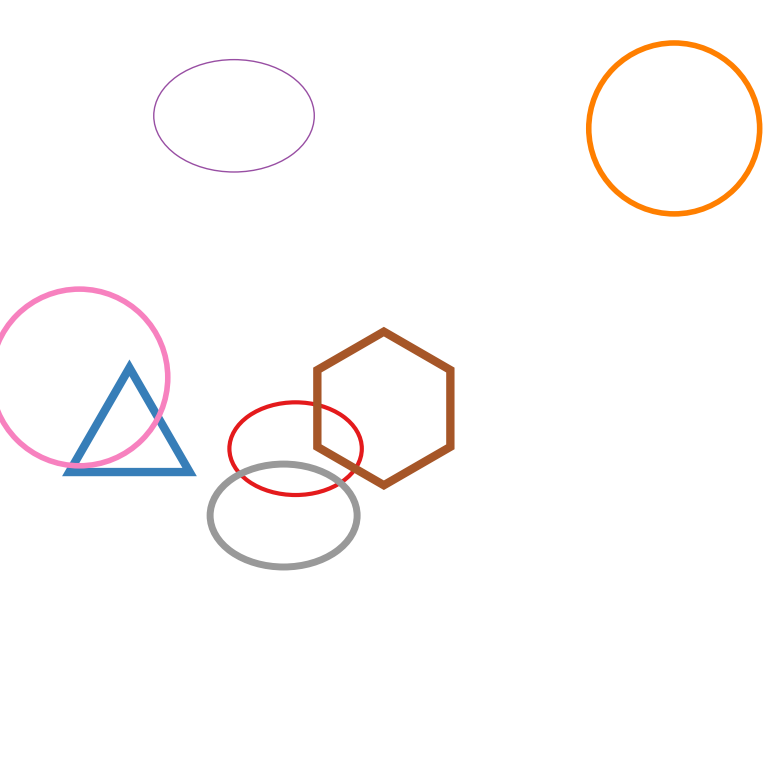[{"shape": "oval", "thickness": 1.5, "radius": 0.43, "center": [0.384, 0.417]}, {"shape": "triangle", "thickness": 3, "radius": 0.45, "center": [0.168, 0.432]}, {"shape": "oval", "thickness": 0.5, "radius": 0.52, "center": [0.304, 0.85]}, {"shape": "circle", "thickness": 2, "radius": 0.55, "center": [0.876, 0.833]}, {"shape": "hexagon", "thickness": 3, "radius": 0.5, "center": [0.499, 0.47]}, {"shape": "circle", "thickness": 2, "radius": 0.57, "center": [0.103, 0.51]}, {"shape": "oval", "thickness": 2.5, "radius": 0.48, "center": [0.368, 0.33]}]